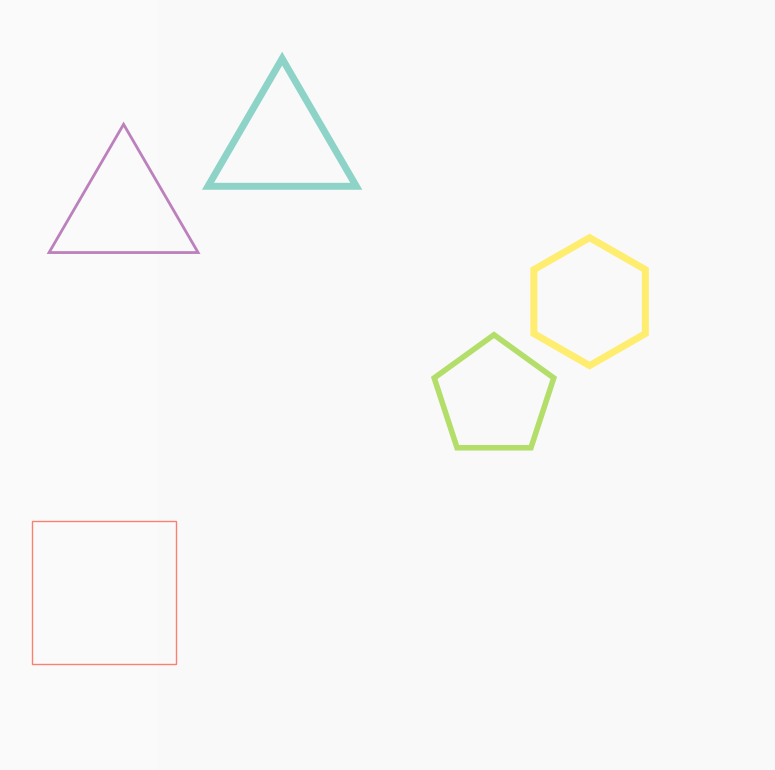[{"shape": "triangle", "thickness": 2.5, "radius": 0.55, "center": [0.364, 0.813]}, {"shape": "square", "thickness": 0.5, "radius": 0.46, "center": [0.134, 0.231]}, {"shape": "pentagon", "thickness": 2, "radius": 0.41, "center": [0.637, 0.484]}, {"shape": "triangle", "thickness": 1, "radius": 0.56, "center": [0.159, 0.728]}, {"shape": "hexagon", "thickness": 2.5, "radius": 0.42, "center": [0.761, 0.608]}]